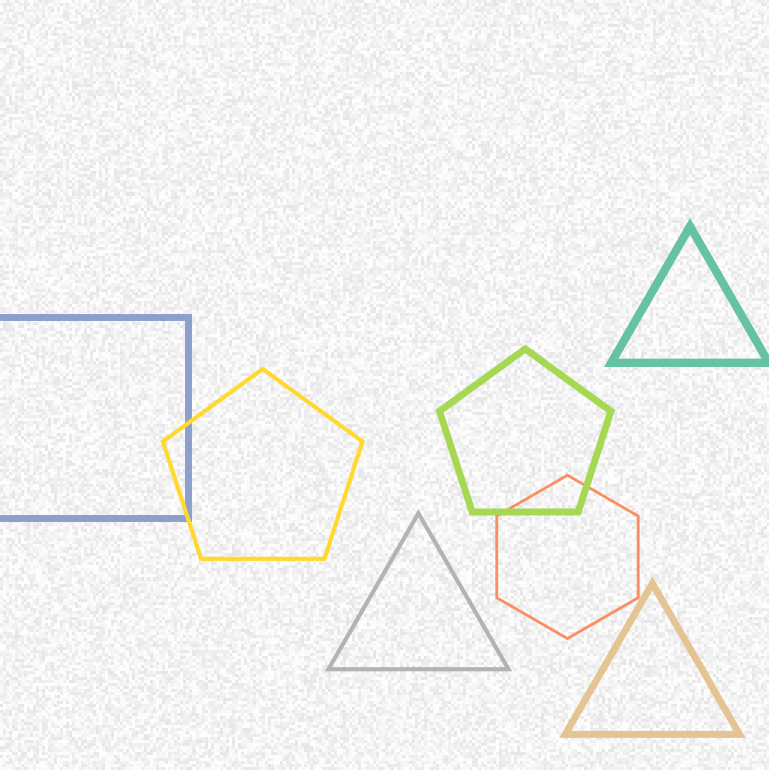[{"shape": "triangle", "thickness": 3, "radius": 0.59, "center": [0.896, 0.588]}, {"shape": "hexagon", "thickness": 1, "radius": 0.53, "center": [0.737, 0.277]}, {"shape": "square", "thickness": 2.5, "radius": 0.65, "center": [0.113, 0.458]}, {"shape": "pentagon", "thickness": 2.5, "radius": 0.59, "center": [0.682, 0.43]}, {"shape": "pentagon", "thickness": 1.5, "radius": 0.68, "center": [0.341, 0.385]}, {"shape": "triangle", "thickness": 2.5, "radius": 0.65, "center": [0.847, 0.112]}, {"shape": "triangle", "thickness": 1.5, "radius": 0.68, "center": [0.543, 0.198]}]